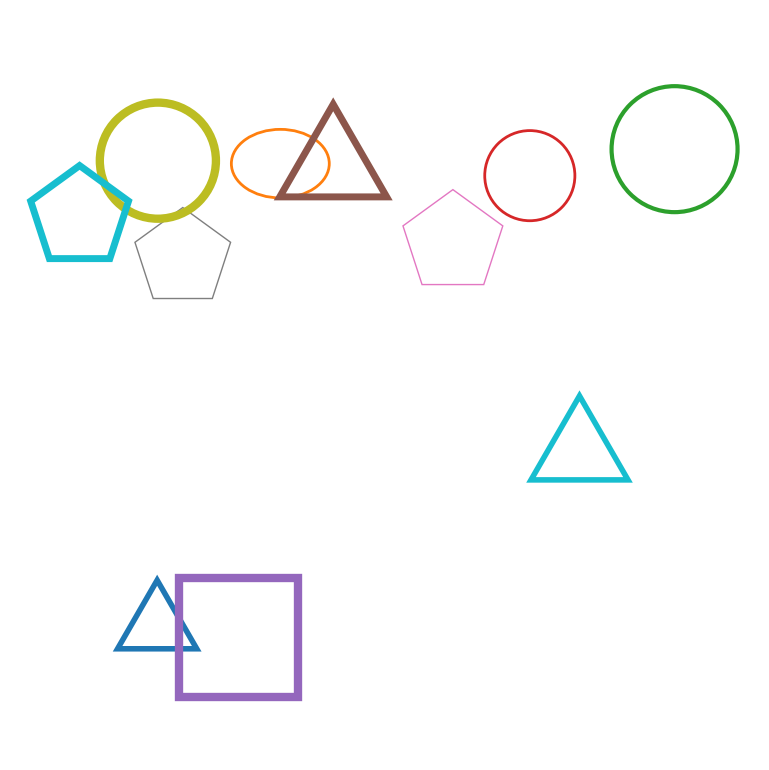[{"shape": "triangle", "thickness": 2, "radius": 0.3, "center": [0.204, 0.187]}, {"shape": "oval", "thickness": 1, "radius": 0.32, "center": [0.364, 0.787]}, {"shape": "circle", "thickness": 1.5, "radius": 0.41, "center": [0.876, 0.806]}, {"shape": "circle", "thickness": 1, "radius": 0.29, "center": [0.688, 0.772]}, {"shape": "square", "thickness": 3, "radius": 0.38, "center": [0.31, 0.172]}, {"shape": "triangle", "thickness": 2.5, "radius": 0.4, "center": [0.433, 0.784]}, {"shape": "pentagon", "thickness": 0.5, "radius": 0.34, "center": [0.588, 0.686]}, {"shape": "pentagon", "thickness": 0.5, "radius": 0.33, "center": [0.237, 0.665]}, {"shape": "circle", "thickness": 3, "radius": 0.38, "center": [0.205, 0.791]}, {"shape": "pentagon", "thickness": 2.5, "radius": 0.33, "center": [0.103, 0.718]}, {"shape": "triangle", "thickness": 2, "radius": 0.36, "center": [0.753, 0.413]}]